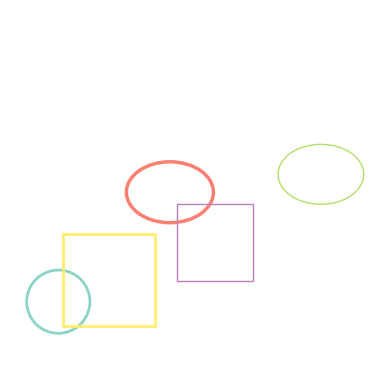[{"shape": "circle", "thickness": 2, "radius": 0.41, "center": [0.151, 0.216]}, {"shape": "oval", "thickness": 2.5, "radius": 0.57, "center": [0.441, 0.501]}, {"shape": "oval", "thickness": 1, "radius": 0.56, "center": [0.834, 0.547]}, {"shape": "square", "thickness": 1, "radius": 0.5, "center": [0.559, 0.371]}, {"shape": "square", "thickness": 2, "radius": 0.6, "center": [0.282, 0.273]}]